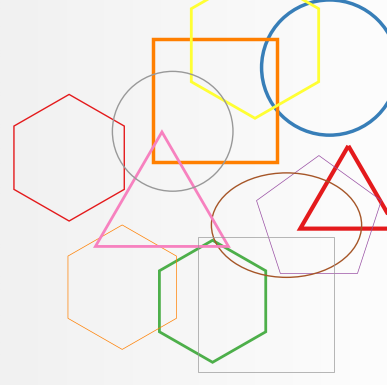[{"shape": "hexagon", "thickness": 1, "radius": 0.82, "center": [0.178, 0.59]}, {"shape": "triangle", "thickness": 3, "radius": 0.72, "center": [0.899, 0.478]}, {"shape": "circle", "thickness": 2.5, "radius": 0.88, "center": [0.851, 0.825]}, {"shape": "hexagon", "thickness": 2, "radius": 0.79, "center": [0.549, 0.217]}, {"shape": "pentagon", "thickness": 0.5, "radius": 0.85, "center": [0.823, 0.427]}, {"shape": "hexagon", "thickness": 0.5, "radius": 0.81, "center": [0.315, 0.254]}, {"shape": "square", "thickness": 2.5, "radius": 0.8, "center": [0.555, 0.739]}, {"shape": "hexagon", "thickness": 2, "radius": 0.95, "center": [0.658, 0.883]}, {"shape": "oval", "thickness": 1, "radius": 0.97, "center": [0.739, 0.415]}, {"shape": "triangle", "thickness": 2, "radius": 0.99, "center": [0.418, 0.459]}, {"shape": "circle", "thickness": 1, "radius": 0.78, "center": [0.446, 0.659]}, {"shape": "square", "thickness": 0.5, "radius": 0.87, "center": [0.686, 0.209]}]